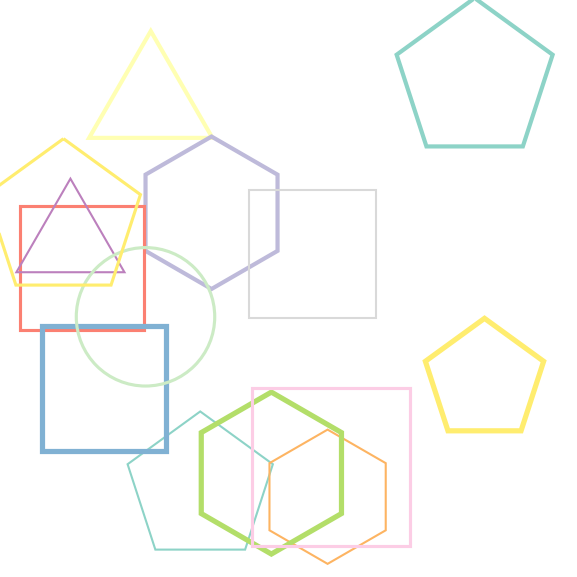[{"shape": "pentagon", "thickness": 1, "radius": 0.66, "center": [0.347, 0.154]}, {"shape": "pentagon", "thickness": 2, "radius": 0.71, "center": [0.822, 0.86]}, {"shape": "triangle", "thickness": 2, "radius": 0.62, "center": [0.261, 0.822]}, {"shape": "hexagon", "thickness": 2, "radius": 0.66, "center": [0.366, 0.631]}, {"shape": "square", "thickness": 1.5, "radius": 0.54, "center": [0.142, 0.535]}, {"shape": "square", "thickness": 2.5, "radius": 0.54, "center": [0.18, 0.327]}, {"shape": "hexagon", "thickness": 1, "radius": 0.58, "center": [0.567, 0.139]}, {"shape": "hexagon", "thickness": 2.5, "radius": 0.7, "center": [0.47, 0.18]}, {"shape": "square", "thickness": 1.5, "radius": 0.68, "center": [0.573, 0.19]}, {"shape": "square", "thickness": 1, "radius": 0.55, "center": [0.541, 0.559]}, {"shape": "triangle", "thickness": 1, "radius": 0.54, "center": [0.122, 0.582]}, {"shape": "circle", "thickness": 1.5, "radius": 0.6, "center": [0.252, 0.451]}, {"shape": "pentagon", "thickness": 2.5, "radius": 0.54, "center": [0.839, 0.34]}, {"shape": "pentagon", "thickness": 1.5, "radius": 0.7, "center": [0.11, 0.619]}]